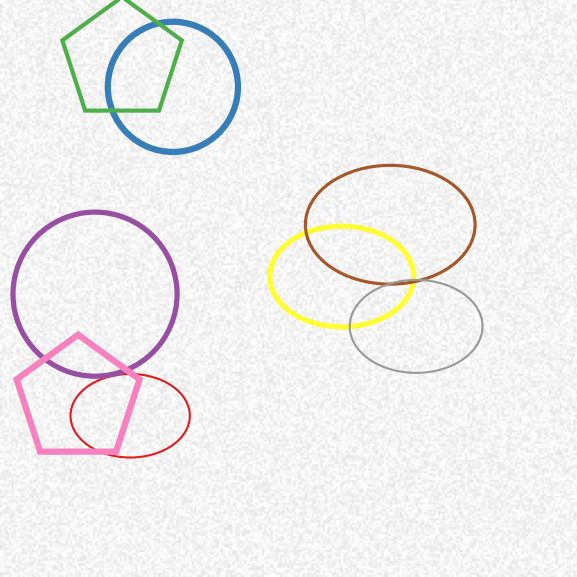[{"shape": "oval", "thickness": 1, "radius": 0.52, "center": [0.225, 0.279]}, {"shape": "circle", "thickness": 3, "radius": 0.56, "center": [0.299, 0.849]}, {"shape": "pentagon", "thickness": 2, "radius": 0.54, "center": [0.211, 0.896]}, {"shape": "circle", "thickness": 2.5, "radius": 0.71, "center": [0.165, 0.49]}, {"shape": "oval", "thickness": 2.5, "radius": 0.62, "center": [0.592, 0.52]}, {"shape": "oval", "thickness": 1.5, "radius": 0.73, "center": [0.676, 0.61]}, {"shape": "pentagon", "thickness": 3, "radius": 0.56, "center": [0.135, 0.308]}, {"shape": "oval", "thickness": 1, "radius": 0.57, "center": [0.721, 0.434]}]